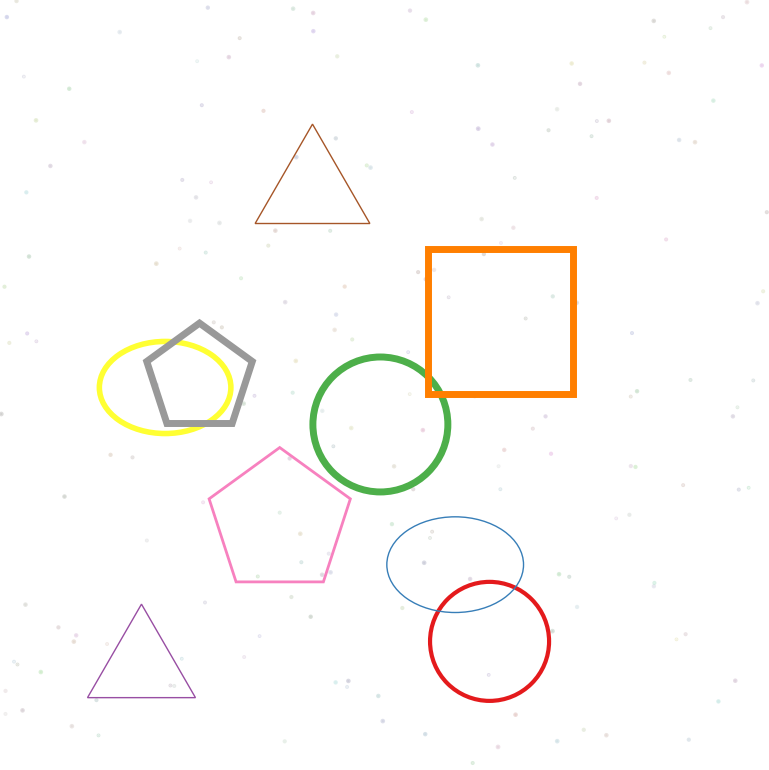[{"shape": "circle", "thickness": 1.5, "radius": 0.39, "center": [0.636, 0.167]}, {"shape": "oval", "thickness": 0.5, "radius": 0.44, "center": [0.591, 0.267]}, {"shape": "circle", "thickness": 2.5, "radius": 0.44, "center": [0.494, 0.449]}, {"shape": "triangle", "thickness": 0.5, "radius": 0.4, "center": [0.184, 0.134]}, {"shape": "square", "thickness": 2.5, "radius": 0.47, "center": [0.65, 0.582]}, {"shape": "oval", "thickness": 2, "radius": 0.43, "center": [0.214, 0.497]}, {"shape": "triangle", "thickness": 0.5, "radius": 0.43, "center": [0.406, 0.753]}, {"shape": "pentagon", "thickness": 1, "radius": 0.48, "center": [0.363, 0.322]}, {"shape": "pentagon", "thickness": 2.5, "radius": 0.36, "center": [0.259, 0.508]}]